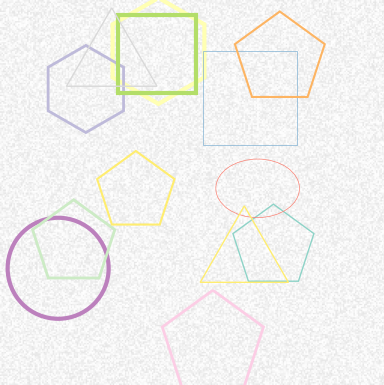[{"shape": "pentagon", "thickness": 1, "radius": 0.55, "center": [0.71, 0.359]}, {"shape": "hexagon", "thickness": 3, "radius": 0.69, "center": [0.412, 0.868]}, {"shape": "hexagon", "thickness": 2, "radius": 0.57, "center": [0.223, 0.769]}, {"shape": "oval", "thickness": 0.5, "radius": 0.54, "center": [0.669, 0.511]}, {"shape": "square", "thickness": 0.5, "radius": 0.61, "center": [0.65, 0.745]}, {"shape": "pentagon", "thickness": 1.5, "radius": 0.61, "center": [0.727, 0.847]}, {"shape": "square", "thickness": 3, "radius": 0.5, "center": [0.408, 0.86]}, {"shape": "pentagon", "thickness": 2, "radius": 0.69, "center": [0.553, 0.108]}, {"shape": "triangle", "thickness": 1, "radius": 0.68, "center": [0.29, 0.844]}, {"shape": "circle", "thickness": 3, "radius": 0.66, "center": [0.151, 0.303]}, {"shape": "pentagon", "thickness": 2, "radius": 0.56, "center": [0.191, 0.369]}, {"shape": "pentagon", "thickness": 1.5, "radius": 0.53, "center": [0.353, 0.502]}, {"shape": "triangle", "thickness": 1, "radius": 0.66, "center": [0.635, 0.333]}]